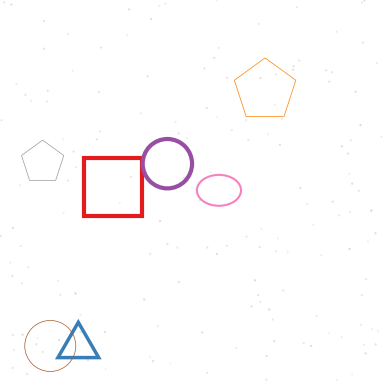[{"shape": "square", "thickness": 3, "radius": 0.38, "center": [0.294, 0.513]}, {"shape": "triangle", "thickness": 2.5, "radius": 0.31, "center": [0.203, 0.102]}, {"shape": "circle", "thickness": 3, "radius": 0.32, "center": [0.435, 0.575]}, {"shape": "pentagon", "thickness": 0.5, "radius": 0.42, "center": [0.689, 0.766]}, {"shape": "circle", "thickness": 0.5, "radius": 0.33, "center": [0.131, 0.101]}, {"shape": "oval", "thickness": 1.5, "radius": 0.29, "center": [0.569, 0.506]}, {"shape": "pentagon", "thickness": 0.5, "radius": 0.29, "center": [0.111, 0.578]}]